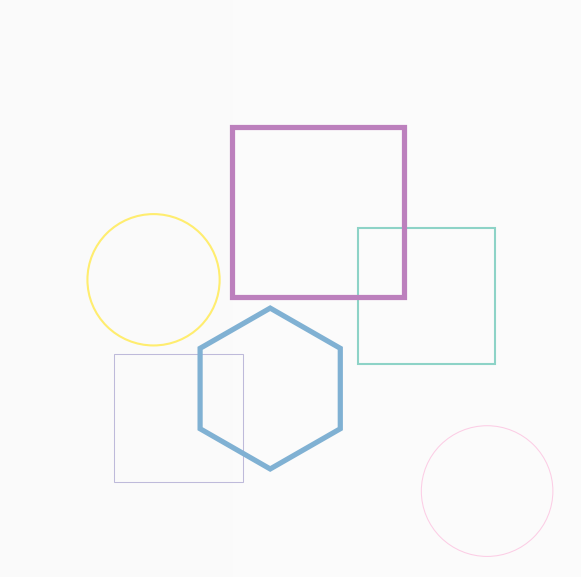[{"shape": "square", "thickness": 1, "radius": 0.59, "center": [0.734, 0.486]}, {"shape": "square", "thickness": 0.5, "radius": 0.56, "center": [0.307, 0.275]}, {"shape": "hexagon", "thickness": 2.5, "radius": 0.7, "center": [0.465, 0.326]}, {"shape": "circle", "thickness": 0.5, "radius": 0.57, "center": [0.838, 0.149]}, {"shape": "square", "thickness": 2.5, "radius": 0.74, "center": [0.547, 0.632]}, {"shape": "circle", "thickness": 1, "radius": 0.57, "center": [0.264, 0.515]}]